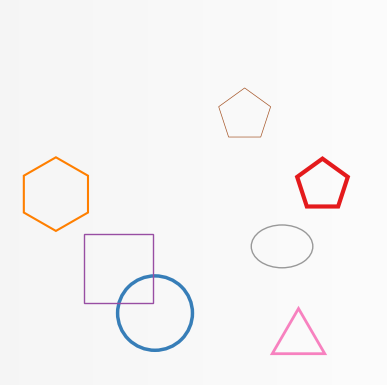[{"shape": "pentagon", "thickness": 3, "radius": 0.34, "center": [0.832, 0.519]}, {"shape": "circle", "thickness": 2.5, "radius": 0.48, "center": [0.4, 0.187]}, {"shape": "square", "thickness": 1, "radius": 0.45, "center": [0.305, 0.302]}, {"shape": "hexagon", "thickness": 1.5, "radius": 0.48, "center": [0.144, 0.496]}, {"shape": "pentagon", "thickness": 0.5, "radius": 0.35, "center": [0.631, 0.701]}, {"shape": "triangle", "thickness": 2, "radius": 0.39, "center": [0.77, 0.12]}, {"shape": "oval", "thickness": 1, "radius": 0.4, "center": [0.728, 0.36]}]